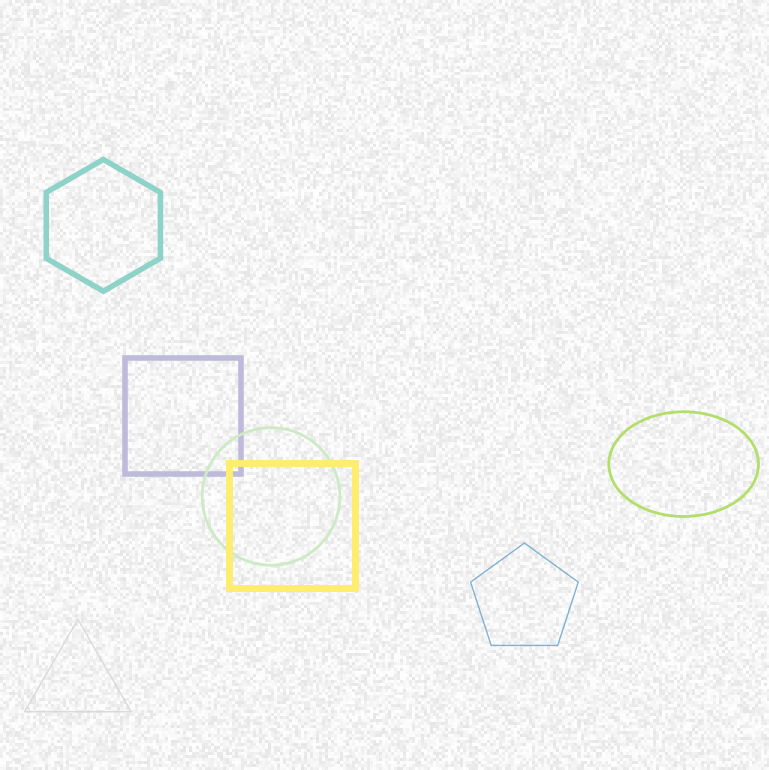[{"shape": "hexagon", "thickness": 2, "radius": 0.43, "center": [0.134, 0.707]}, {"shape": "square", "thickness": 2, "radius": 0.38, "center": [0.238, 0.46]}, {"shape": "pentagon", "thickness": 0.5, "radius": 0.37, "center": [0.681, 0.221]}, {"shape": "oval", "thickness": 1, "radius": 0.49, "center": [0.888, 0.397]}, {"shape": "triangle", "thickness": 0.5, "radius": 0.4, "center": [0.101, 0.116]}, {"shape": "circle", "thickness": 1, "radius": 0.45, "center": [0.352, 0.355]}, {"shape": "square", "thickness": 2.5, "radius": 0.41, "center": [0.379, 0.318]}]